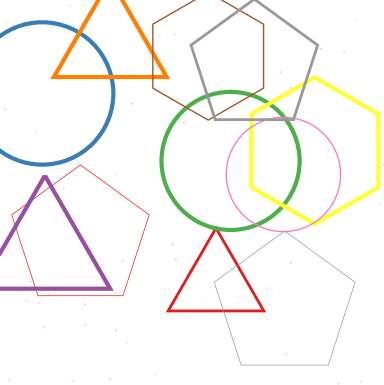[{"shape": "triangle", "thickness": 2, "radius": 0.72, "center": [0.561, 0.264]}, {"shape": "pentagon", "thickness": 0.5, "radius": 0.94, "center": [0.209, 0.384]}, {"shape": "circle", "thickness": 3, "radius": 0.92, "center": [0.109, 0.757]}, {"shape": "circle", "thickness": 3, "radius": 0.9, "center": [0.599, 0.582]}, {"shape": "triangle", "thickness": 3, "radius": 0.98, "center": [0.117, 0.348]}, {"shape": "triangle", "thickness": 3, "radius": 0.85, "center": [0.287, 0.885]}, {"shape": "hexagon", "thickness": 3, "radius": 0.95, "center": [0.818, 0.609]}, {"shape": "hexagon", "thickness": 1, "radius": 0.83, "center": [0.541, 0.854]}, {"shape": "circle", "thickness": 1, "radius": 0.74, "center": [0.736, 0.547]}, {"shape": "pentagon", "thickness": 2, "radius": 0.86, "center": [0.661, 0.829]}, {"shape": "pentagon", "thickness": 0.5, "radius": 0.96, "center": [0.739, 0.207]}]